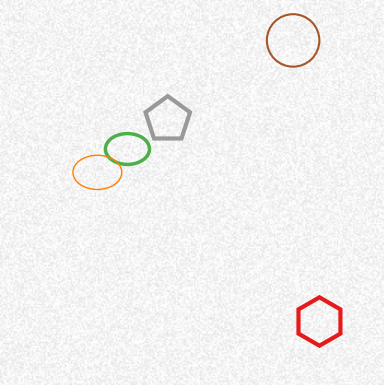[{"shape": "hexagon", "thickness": 3, "radius": 0.31, "center": [0.83, 0.165]}, {"shape": "oval", "thickness": 2.5, "radius": 0.29, "center": [0.331, 0.613]}, {"shape": "oval", "thickness": 1, "radius": 0.32, "center": [0.253, 0.552]}, {"shape": "circle", "thickness": 1.5, "radius": 0.34, "center": [0.761, 0.895]}, {"shape": "pentagon", "thickness": 3, "radius": 0.3, "center": [0.436, 0.69]}]